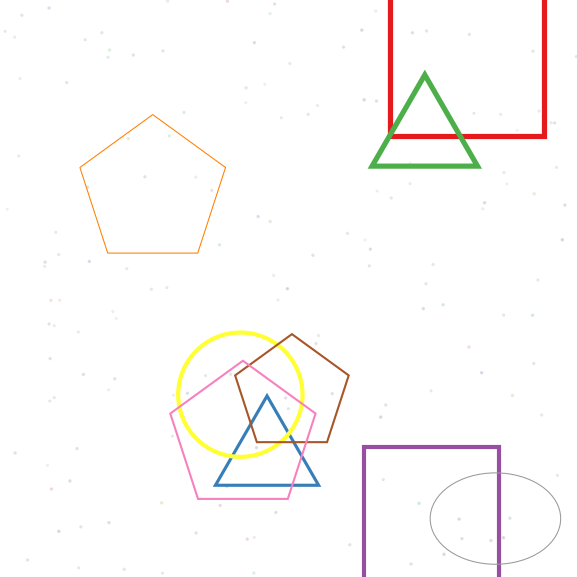[{"shape": "square", "thickness": 2.5, "radius": 0.67, "center": [0.809, 0.897]}, {"shape": "triangle", "thickness": 1.5, "radius": 0.52, "center": [0.462, 0.21]}, {"shape": "triangle", "thickness": 2.5, "radius": 0.53, "center": [0.736, 0.764]}, {"shape": "square", "thickness": 2, "radius": 0.58, "center": [0.747, 0.109]}, {"shape": "pentagon", "thickness": 0.5, "radius": 0.66, "center": [0.264, 0.668]}, {"shape": "circle", "thickness": 2, "radius": 0.54, "center": [0.416, 0.316]}, {"shape": "pentagon", "thickness": 1, "radius": 0.52, "center": [0.506, 0.317]}, {"shape": "pentagon", "thickness": 1, "radius": 0.66, "center": [0.421, 0.242]}, {"shape": "oval", "thickness": 0.5, "radius": 0.57, "center": [0.858, 0.101]}]